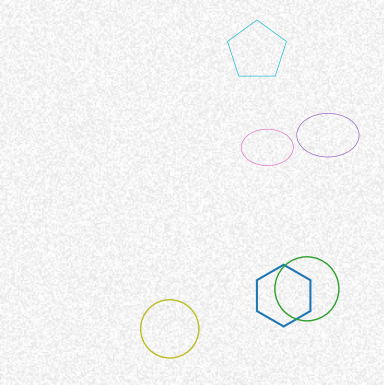[{"shape": "hexagon", "thickness": 1.5, "radius": 0.4, "center": [0.737, 0.232]}, {"shape": "circle", "thickness": 1, "radius": 0.42, "center": [0.797, 0.25]}, {"shape": "oval", "thickness": 0.5, "radius": 0.4, "center": [0.852, 0.649]}, {"shape": "oval", "thickness": 0.5, "radius": 0.34, "center": [0.694, 0.617]}, {"shape": "circle", "thickness": 1, "radius": 0.38, "center": [0.441, 0.146]}, {"shape": "pentagon", "thickness": 0.5, "radius": 0.4, "center": [0.668, 0.868]}]